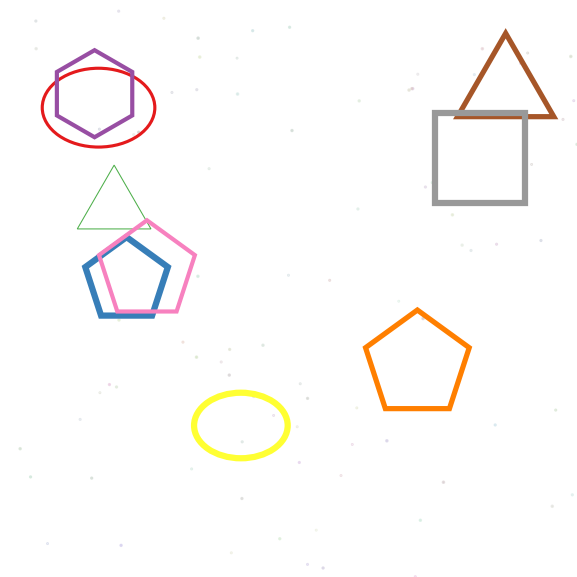[{"shape": "oval", "thickness": 1.5, "radius": 0.49, "center": [0.171, 0.813]}, {"shape": "pentagon", "thickness": 3, "radius": 0.38, "center": [0.219, 0.513]}, {"shape": "triangle", "thickness": 0.5, "radius": 0.37, "center": [0.198, 0.64]}, {"shape": "hexagon", "thickness": 2, "radius": 0.38, "center": [0.164, 0.837]}, {"shape": "pentagon", "thickness": 2.5, "radius": 0.47, "center": [0.723, 0.368]}, {"shape": "oval", "thickness": 3, "radius": 0.41, "center": [0.417, 0.262]}, {"shape": "triangle", "thickness": 2.5, "radius": 0.48, "center": [0.876, 0.845]}, {"shape": "pentagon", "thickness": 2, "radius": 0.44, "center": [0.254, 0.53]}, {"shape": "square", "thickness": 3, "radius": 0.39, "center": [0.832, 0.725]}]